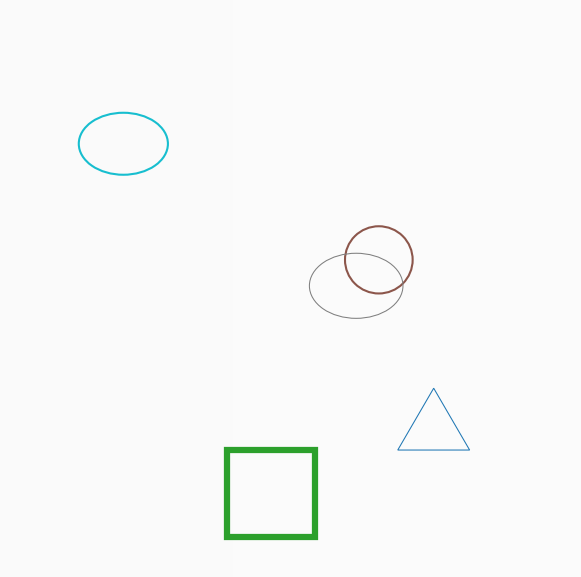[{"shape": "triangle", "thickness": 0.5, "radius": 0.36, "center": [0.746, 0.256]}, {"shape": "square", "thickness": 3, "radius": 0.38, "center": [0.466, 0.144]}, {"shape": "circle", "thickness": 1, "radius": 0.29, "center": [0.652, 0.549]}, {"shape": "oval", "thickness": 0.5, "radius": 0.4, "center": [0.613, 0.504]}, {"shape": "oval", "thickness": 1, "radius": 0.38, "center": [0.212, 0.75]}]